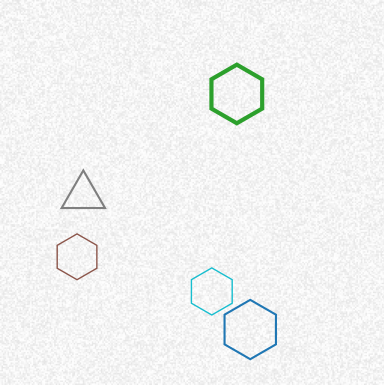[{"shape": "hexagon", "thickness": 1.5, "radius": 0.39, "center": [0.65, 0.144]}, {"shape": "hexagon", "thickness": 3, "radius": 0.38, "center": [0.615, 0.756]}, {"shape": "hexagon", "thickness": 1, "radius": 0.3, "center": [0.2, 0.333]}, {"shape": "triangle", "thickness": 1.5, "radius": 0.33, "center": [0.216, 0.492]}, {"shape": "hexagon", "thickness": 1, "radius": 0.31, "center": [0.55, 0.243]}]